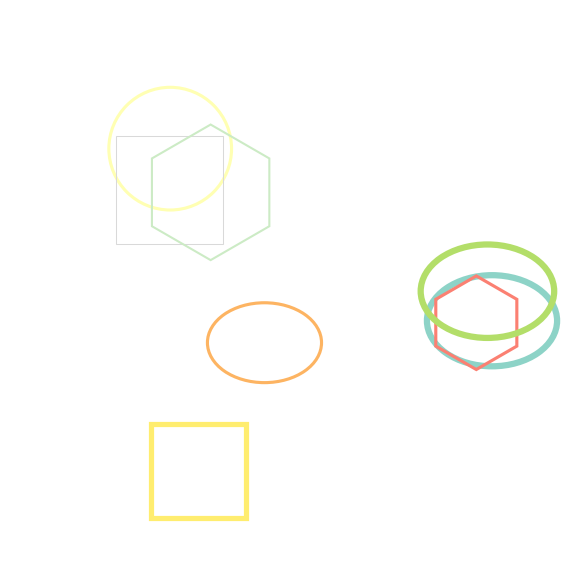[{"shape": "oval", "thickness": 3, "radius": 0.56, "center": [0.852, 0.444]}, {"shape": "circle", "thickness": 1.5, "radius": 0.53, "center": [0.295, 0.742]}, {"shape": "hexagon", "thickness": 1.5, "radius": 0.41, "center": [0.825, 0.44]}, {"shape": "oval", "thickness": 1.5, "radius": 0.49, "center": [0.458, 0.406]}, {"shape": "oval", "thickness": 3, "radius": 0.58, "center": [0.844, 0.495]}, {"shape": "square", "thickness": 0.5, "radius": 0.46, "center": [0.293, 0.67]}, {"shape": "hexagon", "thickness": 1, "radius": 0.59, "center": [0.365, 0.666]}, {"shape": "square", "thickness": 2.5, "radius": 0.41, "center": [0.344, 0.184]}]